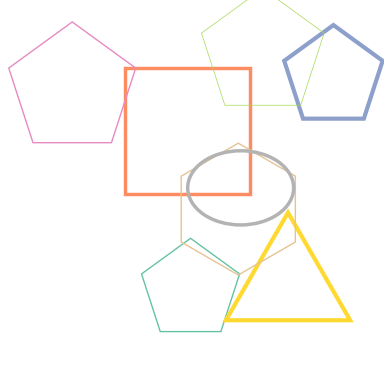[{"shape": "pentagon", "thickness": 1, "radius": 0.67, "center": [0.495, 0.247]}, {"shape": "square", "thickness": 2.5, "radius": 0.82, "center": [0.487, 0.66]}, {"shape": "pentagon", "thickness": 3, "radius": 0.67, "center": [0.866, 0.801]}, {"shape": "pentagon", "thickness": 1, "radius": 0.87, "center": [0.188, 0.77]}, {"shape": "pentagon", "thickness": 0.5, "radius": 0.84, "center": [0.683, 0.862]}, {"shape": "triangle", "thickness": 3, "radius": 0.93, "center": [0.748, 0.261]}, {"shape": "hexagon", "thickness": 1, "radius": 0.86, "center": [0.619, 0.457]}, {"shape": "oval", "thickness": 2.5, "radius": 0.69, "center": [0.625, 0.512]}]